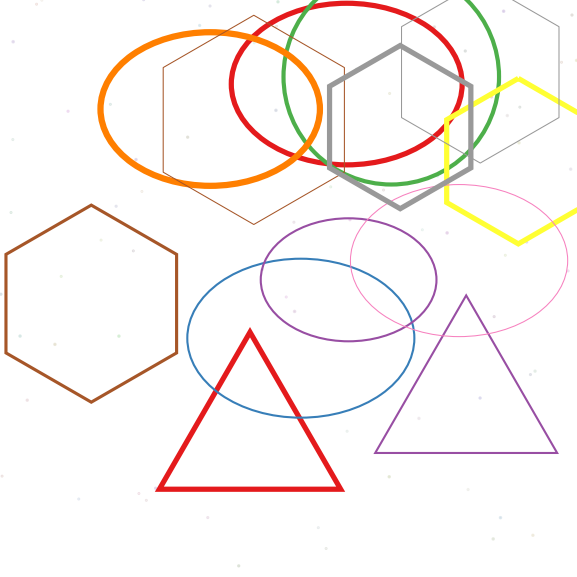[{"shape": "triangle", "thickness": 2.5, "radius": 0.91, "center": [0.433, 0.243]}, {"shape": "oval", "thickness": 2.5, "radius": 1.0, "center": [0.6, 0.854]}, {"shape": "oval", "thickness": 1, "radius": 0.98, "center": [0.521, 0.414]}, {"shape": "circle", "thickness": 2, "radius": 0.93, "center": [0.678, 0.866]}, {"shape": "oval", "thickness": 1, "radius": 0.76, "center": [0.604, 0.515]}, {"shape": "triangle", "thickness": 1, "radius": 0.91, "center": [0.807, 0.306]}, {"shape": "oval", "thickness": 3, "radius": 0.95, "center": [0.364, 0.81]}, {"shape": "hexagon", "thickness": 2.5, "radius": 0.72, "center": [0.898, 0.72]}, {"shape": "hexagon", "thickness": 0.5, "radius": 0.91, "center": [0.439, 0.792]}, {"shape": "hexagon", "thickness": 1.5, "radius": 0.85, "center": [0.158, 0.473]}, {"shape": "oval", "thickness": 0.5, "radius": 0.94, "center": [0.795, 0.548]}, {"shape": "hexagon", "thickness": 0.5, "radius": 0.79, "center": [0.832, 0.874]}, {"shape": "hexagon", "thickness": 2.5, "radius": 0.71, "center": [0.693, 0.779]}]